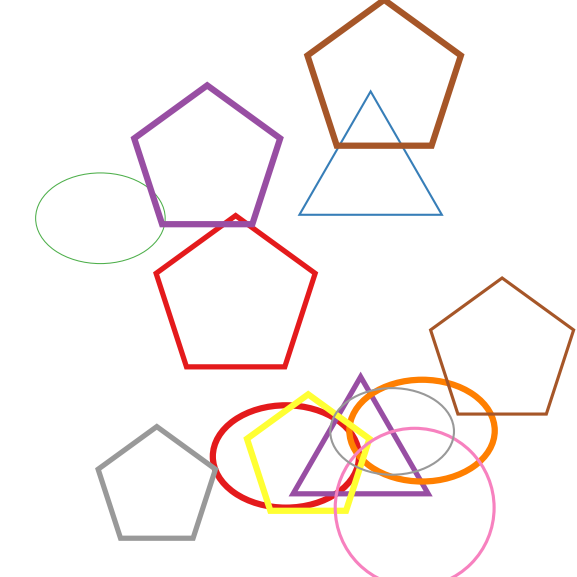[{"shape": "pentagon", "thickness": 2.5, "radius": 0.72, "center": [0.408, 0.481]}, {"shape": "oval", "thickness": 3, "radius": 0.63, "center": [0.495, 0.209]}, {"shape": "triangle", "thickness": 1, "radius": 0.71, "center": [0.642, 0.698]}, {"shape": "oval", "thickness": 0.5, "radius": 0.56, "center": [0.174, 0.621]}, {"shape": "triangle", "thickness": 2.5, "radius": 0.68, "center": [0.624, 0.212]}, {"shape": "pentagon", "thickness": 3, "radius": 0.66, "center": [0.359, 0.718]}, {"shape": "oval", "thickness": 3, "radius": 0.63, "center": [0.731, 0.253]}, {"shape": "pentagon", "thickness": 3, "radius": 0.56, "center": [0.534, 0.205]}, {"shape": "pentagon", "thickness": 1.5, "radius": 0.65, "center": [0.869, 0.388]}, {"shape": "pentagon", "thickness": 3, "radius": 0.7, "center": [0.665, 0.86]}, {"shape": "circle", "thickness": 1.5, "radius": 0.69, "center": [0.718, 0.12]}, {"shape": "pentagon", "thickness": 2.5, "radius": 0.53, "center": [0.272, 0.154]}, {"shape": "oval", "thickness": 1, "radius": 0.54, "center": [0.679, 0.252]}]